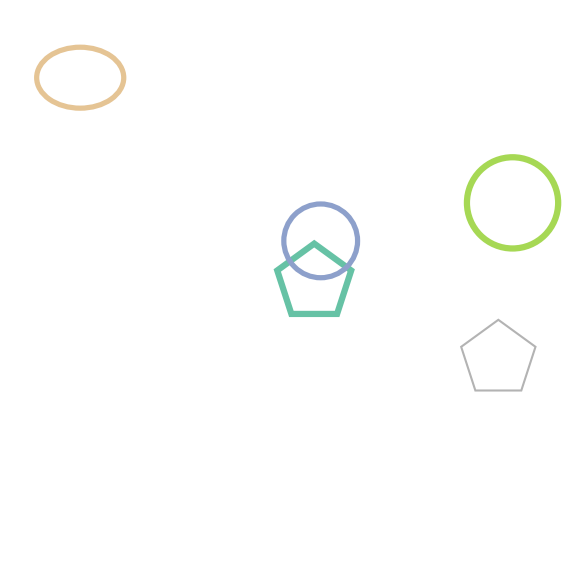[{"shape": "pentagon", "thickness": 3, "radius": 0.34, "center": [0.544, 0.51]}, {"shape": "circle", "thickness": 2.5, "radius": 0.32, "center": [0.555, 0.582]}, {"shape": "circle", "thickness": 3, "radius": 0.39, "center": [0.888, 0.648]}, {"shape": "oval", "thickness": 2.5, "radius": 0.38, "center": [0.139, 0.865]}, {"shape": "pentagon", "thickness": 1, "radius": 0.34, "center": [0.863, 0.378]}]